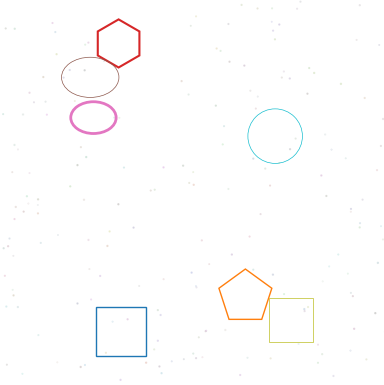[{"shape": "square", "thickness": 1, "radius": 0.32, "center": [0.314, 0.139]}, {"shape": "pentagon", "thickness": 1, "radius": 0.36, "center": [0.637, 0.229]}, {"shape": "hexagon", "thickness": 1.5, "radius": 0.31, "center": [0.308, 0.887]}, {"shape": "oval", "thickness": 0.5, "radius": 0.37, "center": [0.234, 0.799]}, {"shape": "oval", "thickness": 2, "radius": 0.29, "center": [0.243, 0.694]}, {"shape": "square", "thickness": 0.5, "radius": 0.29, "center": [0.756, 0.169]}, {"shape": "circle", "thickness": 0.5, "radius": 0.35, "center": [0.715, 0.646]}]